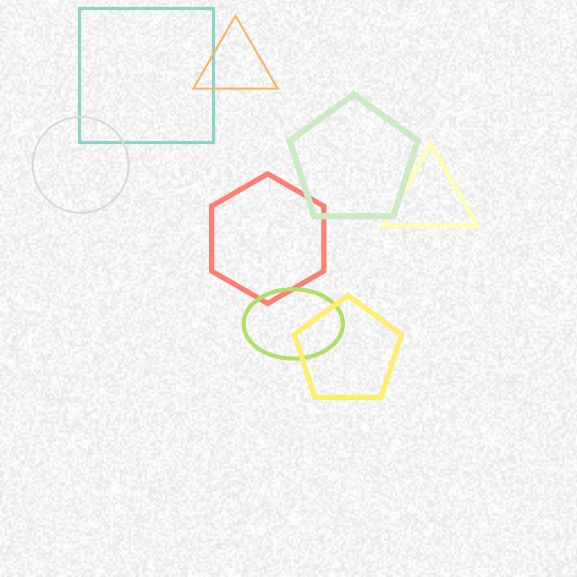[{"shape": "square", "thickness": 1.5, "radius": 0.58, "center": [0.253, 0.869]}, {"shape": "triangle", "thickness": 2, "radius": 0.47, "center": [0.746, 0.655]}, {"shape": "hexagon", "thickness": 2.5, "radius": 0.56, "center": [0.464, 0.586]}, {"shape": "triangle", "thickness": 1, "radius": 0.42, "center": [0.408, 0.888]}, {"shape": "oval", "thickness": 2, "radius": 0.43, "center": [0.508, 0.438]}, {"shape": "circle", "thickness": 1, "radius": 0.42, "center": [0.14, 0.714]}, {"shape": "pentagon", "thickness": 3, "radius": 0.58, "center": [0.613, 0.719]}, {"shape": "pentagon", "thickness": 2.5, "radius": 0.49, "center": [0.603, 0.39]}]